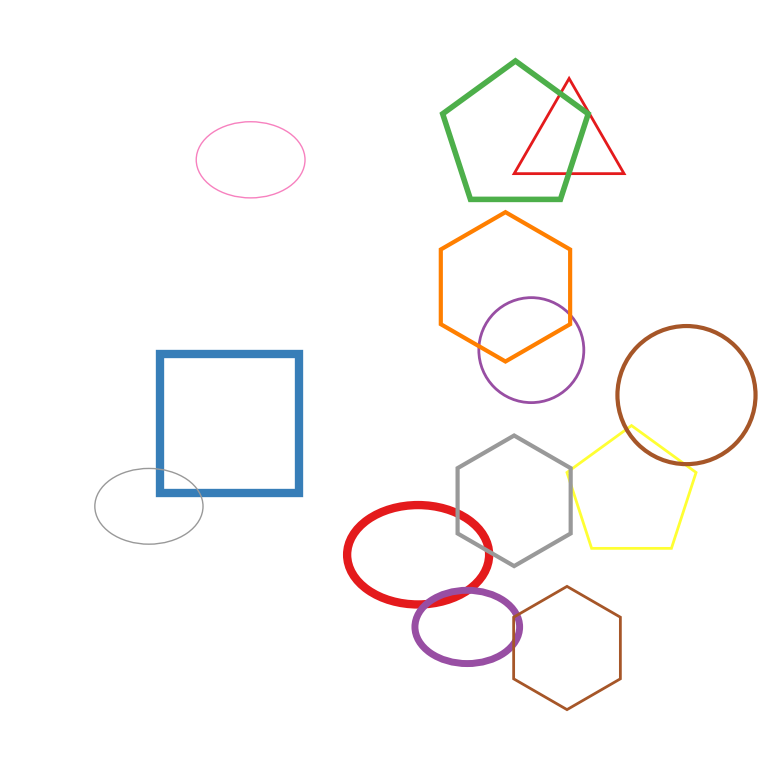[{"shape": "oval", "thickness": 3, "radius": 0.46, "center": [0.543, 0.28]}, {"shape": "triangle", "thickness": 1, "radius": 0.41, "center": [0.739, 0.816]}, {"shape": "square", "thickness": 3, "radius": 0.45, "center": [0.298, 0.45]}, {"shape": "pentagon", "thickness": 2, "radius": 0.5, "center": [0.669, 0.821]}, {"shape": "circle", "thickness": 1, "radius": 0.34, "center": [0.69, 0.545]}, {"shape": "oval", "thickness": 2.5, "radius": 0.34, "center": [0.607, 0.186]}, {"shape": "hexagon", "thickness": 1.5, "radius": 0.48, "center": [0.656, 0.627]}, {"shape": "pentagon", "thickness": 1, "radius": 0.44, "center": [0.82, 0.359]}, {"shape": "circle", "thickness": 1.5, "radius": 0.45, "center": [0.892, 0.487]}, {"shape": "hexagon", "thickness": 1, "radius": 0.4, "center": [0.736, 0.158]}, {"shape": "oval", "thickness": 0.5, "radius": 0.35, "center": [0.325, 0.792]}, {"shape": "oval", "thickness": 0.5, "radius": 0.35, "center": [0.193, 0.342]}, {"shape": "hexagon", "thickness": 1.5, "radius": 0.42, "center": [0.668, 0.35]}]